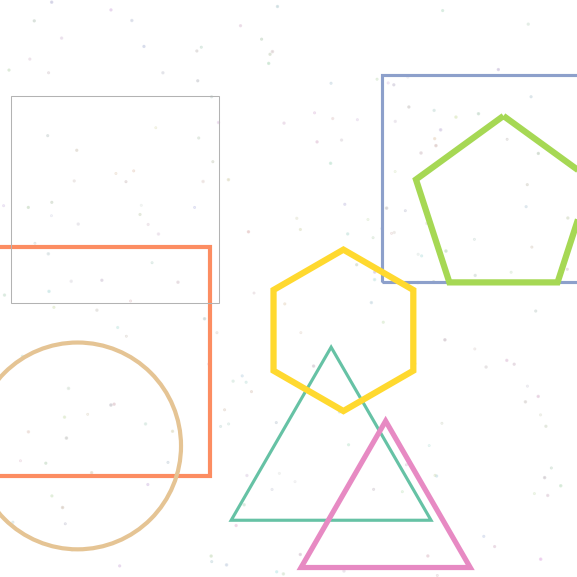[{"shape": "triangle", "thickness": 1.5, "radius": 1.0, "center": [0.573, 0.198]}, {"shape": "square", "thickness": 2, "radius": 0.99, "center": [0.165, 0.373]}, {"shape": "square", "thickness": 1.5, "radius": 0.9, "center": [0.841, 0.69]}, {"shape": "triangle", "thickness": 2.5, "radius": 0.85, "center": [0.668, 0.101]}, {"shape": "pentagon", "thickness": 3, "radius": 0.8, "center": [0.872, 0.639]}, {"shape": "hexagon", "thickness": 3, "radius": 0.7, "center": [0.595, 0.427]}, {"shape": "circle", "thickness": 2, "radius": 0.9, "center": [0.134, 0.227]}, {"shape": "square", "thickness": 0.5, "radius": 0.9, "center": [0.199, 0.654]}]